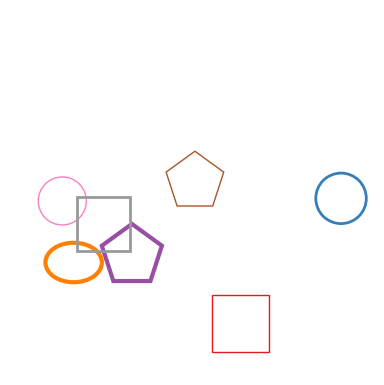[{"shape": "square", "thickness": 1, "radius": 0.37, "center": [0.625, 0.16]}, {"shape": "circle", "thickness": 2, "radius": 0.33, "center": [0.886, 0.485]}, {"shape": "pentagon", "thickness": 3, "radius": 0.41, "center": [0.343, 0.336]}, {"shape": "oval", "thickness": 3, "radius": 0.37, "center": [0.191, 0.318]}, {"shape": "pentagon", "thickness": 1, "radius": 0.39, "center": [0.506, 0.529]}, {"shape": "circle", "thickness": 1, "radius": 0.31, "center": [0.162, 0.478]}, {"shape": "square", "thickness": 2, "radius": 0.35, "center": [0.269, 0.418]}]